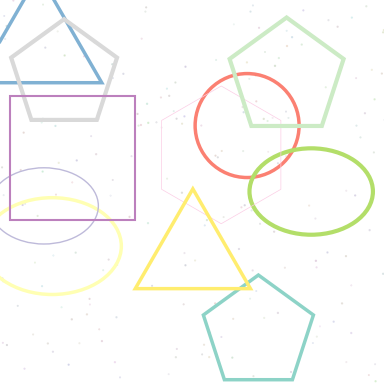[{"shape": "pentagon", "thickness": 2.5, "radius": 0.75, "center": [0.671, 0.135]}, {"shape": "oval", "thickness": 2.5, "radius": 0.9, "center": [0.136, 0.361]}, {"shape": "oval", "thickness": 1, "radius": 0.71, "center": [0.114, 0.465]}, {"shape": "circle", "thickness": 2.5, "radius": 0.68, "center": [0.642, 0.674]}, {"shape": "triangle", "thickness": 2.5, "radius": 0.94, "center": [0.101, 0.879]}, {"shape": "oval", "thickness": 3, "radius": 0.8, "center": [0.808, 0.503]}, {"shape": "hexagon", "thickness": 0.5, "radius": 0.89, "center": [0.575, 0.598]}, {"shape": "pentagon", "thickness": 3, "radius": 0.72, "center": [0.166, 0.806]}, {"shape": "square", "thickness": 1.5, "radius": 0.81, "center": [0.189, 0.589]}, {"shape": "pentagon", "thickness": 3, "radius": 0.78, "center": [0.744, 0.799]}, {"shape": "triangle", "thickness": 2.5, "radius": 0.86, "center": [0.501, 0.337]}]